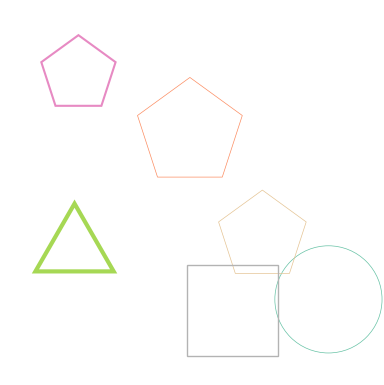[{"shape": "circle", "thickness": 0.5, "radius": 0.7, "center": [0.853, 0.222]}, {"shape": "pentagon", "thickness": 0.5, "radius": 0.72, "center": [0.493, 0.656]}, {"shape": "pentagon", "thickness": 1.5, "radius": 0.51, "center": [0.204, 0.807]}, {"shape": "triangle", "thickness": 3, "radius": 0.59, "center": [0.194, 0.354]}, {"shape": "pentagon", "thickness": 0.5, "radius": 0.6, "center": [0.682, 0.387]}, {"shape": "square", "thickness": 1, "radius": 0.59, "center": [0.605, 0.193]}]